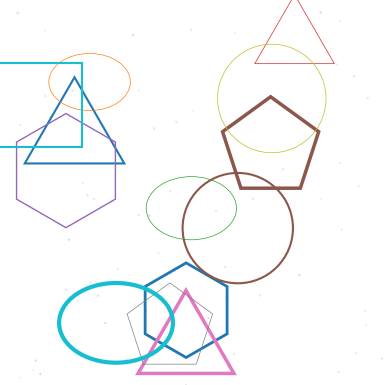[{"shape": "triangle", "thickness": 1.5, "radius": 0.75, "center": [0.194, 0.65]}, {"shape": "hexagon", "thickness": 2, "radius": 0.61, "center": [0.483, 0.194]}, {"shape": "oval", "thickness": 0.5, "radius": 0.53, "center": [0.233, 0.787]}, {"shape": "oval", "thickness": 0.5, "radius": 0.59, "center": [0.497, 0.459]}, {"shape": "triangle", "thickness": 0.5, "radius": 0.6, "center": [0.765, 0.894]}, {"shape": "hexagon", "thickness": 1, "radius": 0.74, "center": [0.171, 0.557]}, {"shape": "pentagon", "thickness": 2.5, "radius": 0.66, "center": [0.703, 0.617]}, {"shape": "circle", "thickness": 1.5, "radius": 0.72, "center": [0.618, 0.408]}, {"shape": "triangle", "thickness": 2.5, "radius": 0.72, "center": [0.483, 0.102]}, {"shape": "pentagon", "thickness": 0.5, "radius": 0.58, "center": [0.441, 0.149]}, {"shape": "circle", "thickness": 0.5, "radius": 0.7, "center": [0.706, 0.744]}, {"shape": "oval", "thickness": 3, "radius": 0.74, "center": [0.301, 0.161]}, {"shape": "square", "thickness": 1.5, "radius": 0.55, "center": [0.104, 0.728]}]